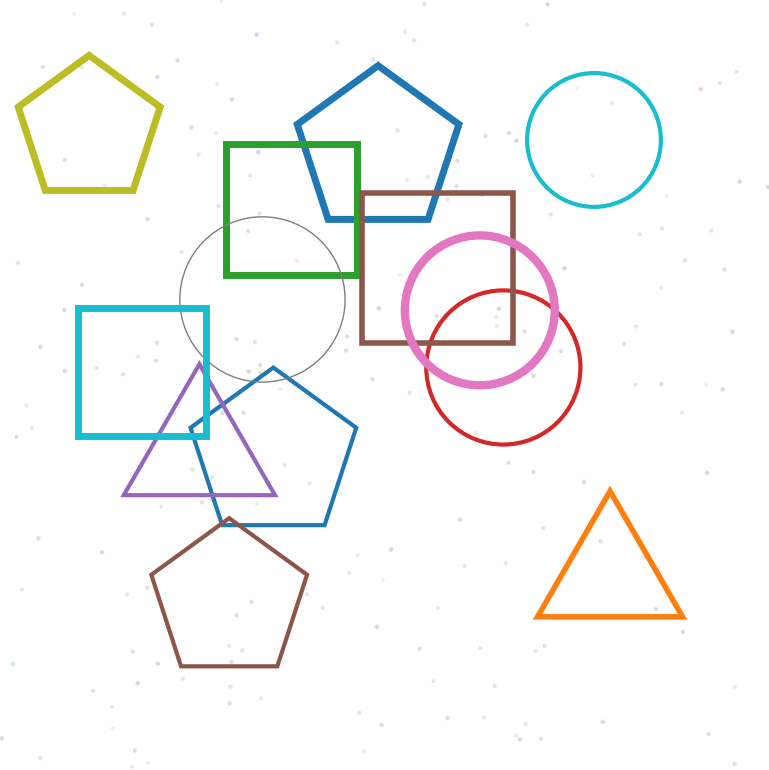[{"shape": "pentagon", "thickness": 1.5, "radius": 0.57, "center": [0.355, 0.41]}, {"shape": "pentagon", "thickness": 2.5, "radius": 0.55, "center": [0.491, 0.804]}, {"shape": "triangle", "thickness": 2, "radius": 0.54, "center": [0.792, 0.253]}, {"shape": "square", "thickness": 2.5, "radius": 0.43, "center": [0.378, 0.728]}, {"shape": "circle", "thickness": 1.5, "radius": 0.5, "center": [0.654, 0.523]}, {"shape": "triangle", "thickness": 1.5, "radius": 0.57, "center": [0.259, 0.414]}, {"shape": "pentagon", "thickness": 1.5, "radius": 0.53, "center": [0.298, 0.221]}, {"shape": "square", "thickness": 2, "radius": 0.49, "center": [0.568, 0.652]}, {"shape": "circle", "thickness": 3, "radius": 0.49, "center": [0.623, 0.597]}, {"shape": "circle", "thickness": 0.5, "radius": 0.54, "center": [0.341, 0.611]}, {"shape": "pentagon", "thickness": 2.5, "radius": 0.48, "center": [0.116, 0.831]}, {"shape": "square", "thickness": 2.5, "radius": 0.42, "center": [0.185, 0.516]}, {"shape": "circle", "thickness": 1.5, "radius": 0.43, "center": [0.771, 0.818]}]